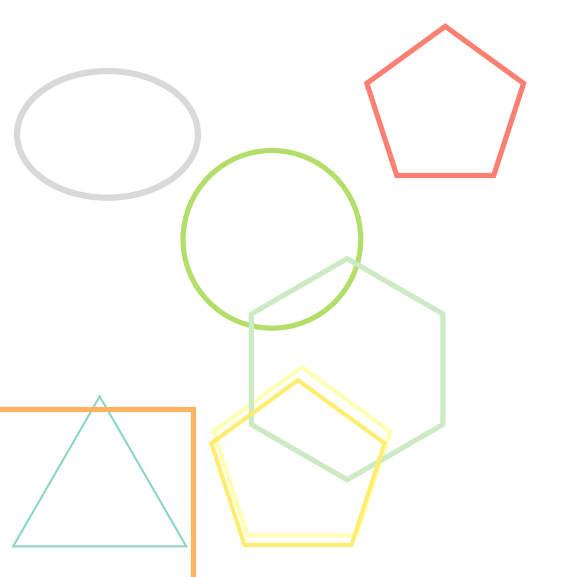[{"shape": "triangle", "thickness": 1, "radius": 0.87, "center": [0.173, 0.14]}, {"shape": "pentagon", "thickness": 2, "radius": 0.8, "center": [0.523, 0.202]}, {"shape": "pentagon", "thickness": 2.5, "radius": 0.71, "center": [0.771, 0.811]}, {"shape": "square", "thickness": 2.5, "radius": 0.88, "center": [0.159, 0.115]}, {"shape": "circle", "thickness": 2.5, "radius": 0.77, "center": [0.471, 0.585]}, {"shape": "oval", "thickness": 3, "radius": 0.78, "center": [0.186, 0.766]}, {"shape": "hexagon", "thickness": 2.5, "radius": 0.96, "center": [0.601, 0.36]}, {"shape": "pentagon", "thickness": 2, "radius": 0.79, "center": [0.516, 0.183]}]